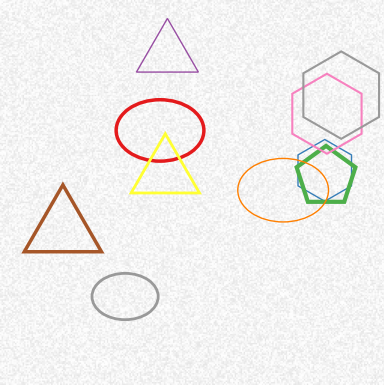[{"shape": "oval", "thickness": 2.5, "radius": 0.57, "center": [0.416, 0.661]}, {"shape": "hexagon", "thickness": 1, "radius": 0.4, "center": [0.844, 0.557]}, {"shape": "pentagon", "thickness": 3, "radius": 0.4, "center": [0.847, 0.541]}, {"shape": "triangle", "thickness": 1, "radius": 0.46, "center": [0.435, 0.859]}, {"shape": "oval", "thickness": 1, "radius": 0.59, "center": [0.735, 0.506]}, {"shape": "triangle", "thickness": 2, "radius": 0.51, "center": [0.429, 0.55]}, {"shape": "triangle", "thickness": 2.5, "radius": 0.58, "center": [0.163, 0.404]}, {"shape": "hexagon", "thickness": 1.5, "radius": 0.52, "center": [0.849, 0.705]}, {"shape": "oval", "thickness": 2, "radius": 0.43, "center": [0.325, 0.23]}, {"shape": "hexagon", "thickness": 1.5, "radius": 0.57, "center": [0.886, 0.753]}]